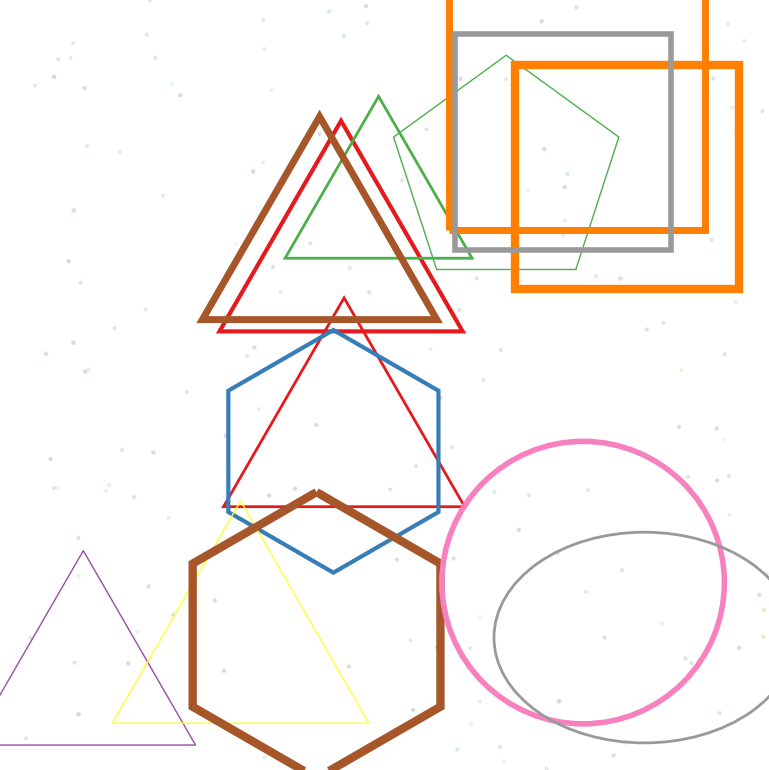[{"shape": "triangle", "thickness": 1.5, "radius": 0.91, "center": [0.443, 0.661]}, {"shape": "triangle", "thickness": 1, "radius": 0.9, "center": [0.447, 0.432]}, {"shape": "hexagon", "thickness": 1.5, "radius": 0.79, "center": [0.433, 0.414]}, {"shape": "pentagon", "thickness": 0.5, "radius": 0.77, "center": [0.657, 0.774]}, {"shape": "triangle", "thickness": 1, "radius": 0.7, "center": [0.492, 0.735]}, {"shape": "triangle", "thickness": 0.5, "radius": 0.84, "center": [0.108, 0.117]}, {"shape": "square", "thickness": 3, "radius": 0.73, "center": [0.814, 0.77]}, {"shape": "square", "thickness": 2.5, "radius": 0.83, "center": [0.749, 0.868]}, {"shape": "triangle", "thickness": 0.5, "radius": 0.96, "center": [0.312, 0.157]}, {"shape": "triangle", "thickness": 2.5, "radius": 0.88, "center": [0.415, 0.673]}, {"shape": "hexagon", "thickness": 3, "radius": 0.93, "center": [0.411, 0.175]}, {"shape": "circle", "thickness": 2, "radius": 0.92, "center": [0.757, 0.243]}, {"shape": "oval", "thickness": 1, "radius": 0.98, "center": [0.837, 0.172]}, {"shape": "square", "thickness": 2, "radius": 0.7, "center": [0.731, 0.815]}]